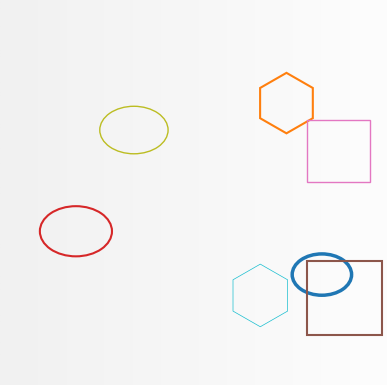[{"shape": "oval", "thickness": 2.5, "radius": 0.38, "center": [0.831, 0.287]}, {"shape": "hexagon", "thickness": 1.5, "radius": 0.39, "center": [0.739, 0.732]}, {"shape": "oval", "thickness": 1.5, "radius": 0.47, "center": [0.196, 0.399]}, {"shape": "square", "thickness": 1.5, "radius": 0.48, "center": [0.889, 0.226]}, {"shape": "square", "thickness": 1, "radius": 0.4, "center": [0.874, 0.608]}, {"shape": "oval", "thickness": 1, "radius": 0.44, "center": [0.346, 0.662]}, {"shape": "hexagon", "thickness": 0.5, "radius": 0.41, "center": [0.672, 0.233]}]